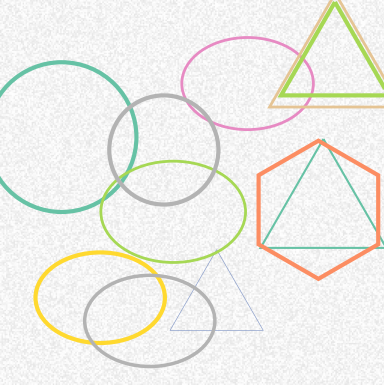[{"shape": "triangle", "thickness": 1.5, "radius": 0.94, "center": [0.84, 0.45]}, {"shape": "circle", "thickness": 3, "radius": 0.97, "center": [0.16, 0.644]}, {"shape": "hexagon", "thickness": 3, "radius": 0.9, "center": [0.827, 0.455]}, {"shape": "triangle", "thickness": 0.5, "radius": 0.7, "center": [0.563, 0.212]}, {"shape": "oval", "thickness": 2, "radius": 0.85, "center": [0.643, 0.783]}, {"shape": "oval", "thickness": 2, "radius": 0.94, "center": [0.45, 0.45]}, {"shape": "triangle", "thickness": 3, "radius": 0.81, "center": [0.87, 0.833]}, {"shape": "oval", "thickness": 3, "radius": 0.84, "center": [0.26, 0.227]}, {"shape": "triangle", "thickness": 2, "radius": 0.98, "center": [0.871, 0.821]}, {"shape": "oval", "thickness": 2.5, "radius": 0.85, "center": [0.389, 0.166]}, {"shape": "circle", "thickness": 3, "radius": 0.71, "center": [0.426, 0.61]}]